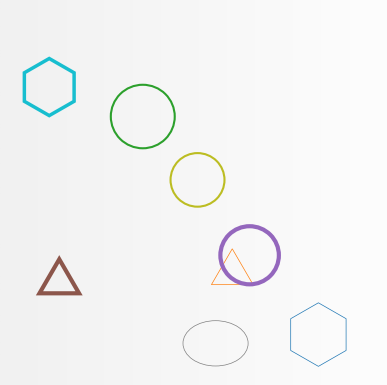[{"shape": "hexagon", "thickness": 0.5, "radius": 0.41, "center": [0.822, 0.131]}, {"shape": "triangle", "thickness": 0.5, "radius": 0.31, "center": [0.599, 0.292]}, {"shape": "circle", "thickness": 1.5, "radius": 0.41, "center": [0.368, 0.697]}, {"shape": "circle", "thickness": 3, "radius": 0.38, "center": [0.644, 0.337]}, {"shape": "triangle", "thickness": 3, "radius": 0.29, "center": [0.153, 0.268]}, {"shape": "oval", "thickness": 0.5, "radius": 0.42, "center": [0.556, 0.108]}, {"shape": "circle", "thickness": 1.5, "radius": 0.35, "center": [0.51, 0.533]}, {"shape": "hexagon", "thickness": 2.5, "radius": 0.37, "center": [0.127, 0.774]}]